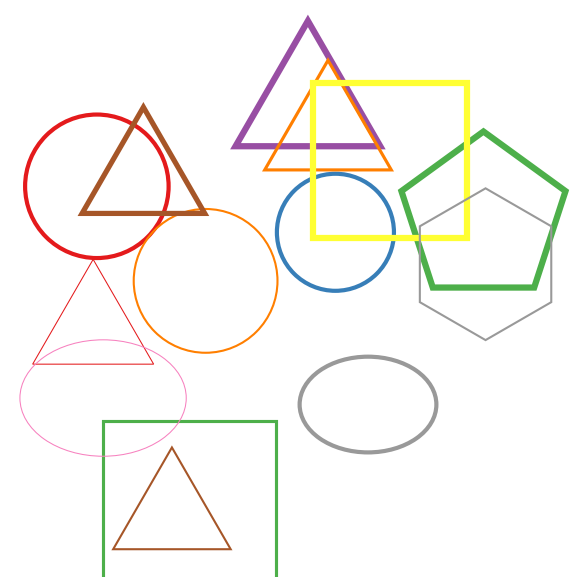[{"shape": "circle", "thickness": 2, "radius": 0.62, "center": [0.168, 0.677]}, {"shape": "triangle", "thickness": 0.5, "radius": 0.6, "center": [0.161, 0.429]}, {"shape": "circle", "thickness": 2, "radius": 0.51, "center": [0.581, 0.597]}, {"shape": "pentagon", "thickness": 3, "radius": 0.75, "center": [0.837, 0.622]}, {"shape": "square", "thickness": 1.5, "radius": 0.75, "center": [0.329, 0.12]}, {"shape": "triangle", "thickness": 3, "radius": 0.72, "center": [0.533, 0.818]}, {"shape": "triangle", "thickness": 1.5, "radius": 0.63, "center": [0.568, 0.768]}, {"shape": "circle", "thickness": 1, "radius": 0.62, "center": [0.356, 0.513]}, {"shape": "square", "thickness": 3, "radius": 0.67, "center": [0.676, 0.721]}, {"shape": "triangle", "thickness": 2.5, "radius": 0.61, "center": [0.248, 0.691]}, {"shape": "triangle", "thickness": 1, "radius": 0.59, "center": [0.298, 0.107]}, {"shape": "oval", "thickness": 0.5, "radius": 0.72, "center": [0.178, 0.31]}, {"shape": "hexagon", "thickness": 1, "radius": 0.66, "center": [0.841, 0.542]}, {"shape": "oval", "thickness": 2, "radius": 0.59, "center": [0.637, 0.299]}]